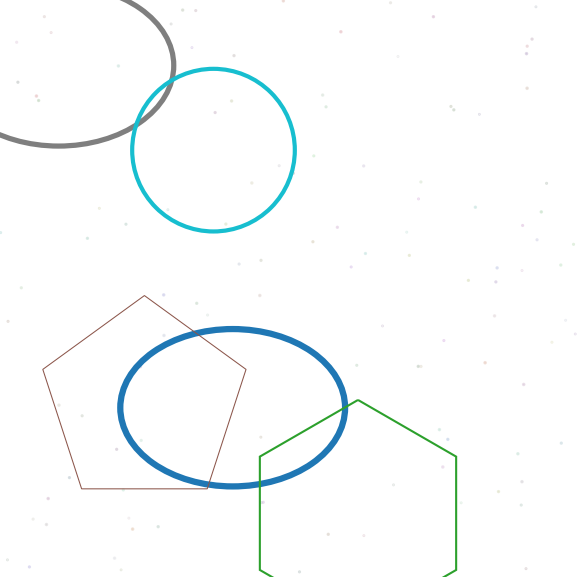[{"shape": "oval", "thickness": 3, "radius": 0.97, "center": [0.403, 0.293]}, {"shape": "hexagon", "thickness": 1, "radius": 0.98, "center": [0.62, 0.11]}, {"shape": "pentagon", "thickness": 0.5, "radius": 0.93, "center": [0.25, 0.302]}, {"shape": "oval", "thickness": 2.5, "radius": 1.0, "center": [0.102, 0.886]}, {"shape": "circle", "thickness": 2, "radius": 0.7, "center": [0.37, 0.739]}]